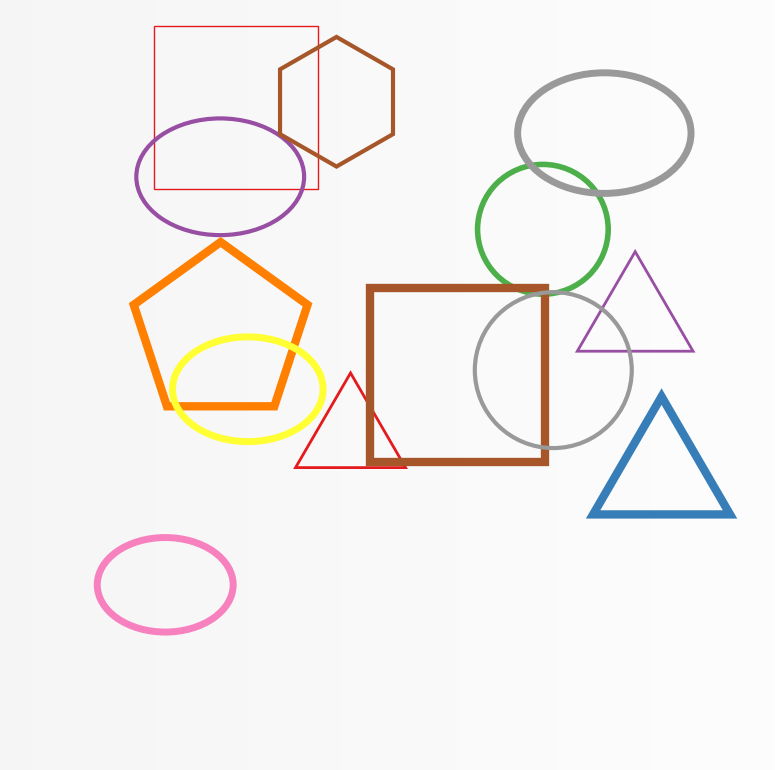[{"shape": "triangle", "thickness": 1, "radius": 0.41, "center": [0.452, 0.434]}, {"shape": "square", "thickness": 0.5, "radius": 0.53, "center": [0.304, 0.861]}, {"shape": "triangle", "thickness": 3, "radius": 0.51, "center": [0.854, 0.383]}, {"shape": "circle", "thickness": 2, "radius": 0.42, "center": [0.7, 0.702]}, {"shape": "triangle", "thickness": 1, "radius": 0.43, "center": [0.82, 0.587]}, {"shape": "oval", "thickness": 1.5, "radius": 0.54, "center": [0.284, 0.77]}, {"shape": "pentagon", "thickness": 3, "radius": 0.59, "center": [0.285, 0.568]}, {"shape": "oval", "thickness": 2.5, "radius": 0.49, "center": [0.32, 0.494]}, {"shape": "hexagon", "thickness": 1.5, "radius": 0.42, "center": [0.434, 0.868]}, {"shape": "square", "thickness": 3, "radius": 0.57, "center": [0.59, 0.513]}, {"shape": "oval", "thickness": 2.5, "radius": 0.44, "center": [0.213, 0.241]}, {"shape": "oval", "thickness": 2.5, "radius": 0.56, "center": [0.78, 0.827]}, {"shape": "circle", "thickness": 1.5, "radius": 0.51, "center": [0.714, 0.519]}]